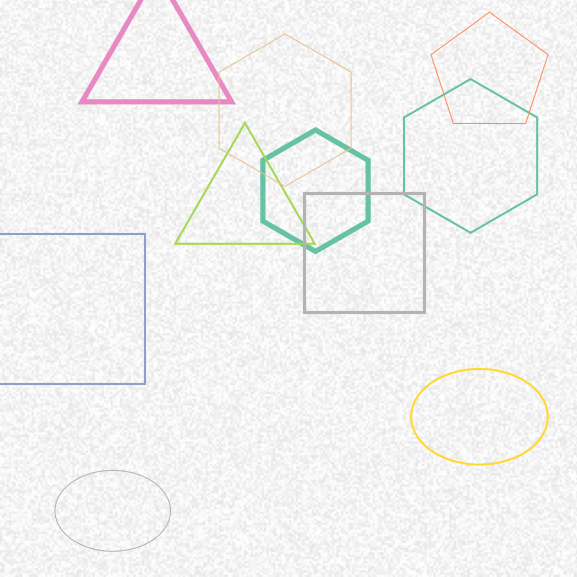[{"shape": "hexagon", "thickness": 1, "radius": 0.67, "center": [0.815, 0.729]}, {"shape": "hexagon", "thickness": 2.5, "radius": 0.53, "center": [0.546, 0.669]}, {"shape": "pentagon", "thickness": 0.5, "radius": 0.53, "center": [0.848, 0.872]}, {"shape": "square", "thickness": 1, "radius": 0.65, "center": [0.121, 0.464]}, {"shape": "triangle", "thickness": 2.5, "radius": 0.75, "center": [0.271, 0.898]}, {"shape": "triangle", "thickness": 1, "radius": 0.7, "center": [0.424, 0.647]}, {"shape": "oval", "thickness": 1, "radius": 0.59, "center": [0.83, 0.277]}, {"shape": "hexagon", "thickness": 0.5, "radius": 0.66, "center": [0.494, 0.808]}, {"shape": "oval", "thickness": 0.5, "radius": 0.5, "center": [0.195, 0.115]}, {"shape": "square", "thickness": 1.5, "radius": 0.52, "center": [0.63, 0.562]}]